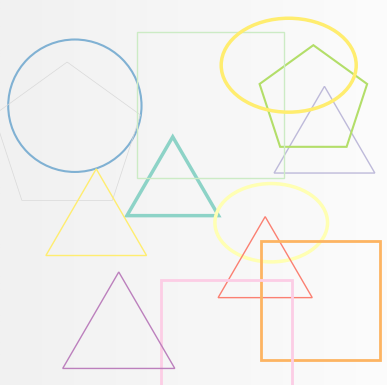[{"shape": "triangle", "thickness": 2.5, "radius": 0.68, "center": [0.446, 0.508]}, {"shape": "oval", "thickness": 2.5, "radius": 0.73, "center": [0.7, 0.421]}, {"shape": "triangle", "thickness": 1, "radius": 0.75, "center": [0.837, 0.626]}, {"shape": "triangle", "thickness": 1, "radius": 0.7, "center": [0.684, 0.297]}, {"shape": "circle", "thickness": 1.5, "radius": 0.86, "center": [0.193, 0.725]}, {"shape": "square", "thickness": 2, "radius": 0.77, "center": [0.827, 0.219]}, {"shape": "pentagon", "thickness": 1.5, "radius": 0.73, "center": [0.809, 0.737]}, {"shape": "square", "thickness": 2, "radius": 0.84, "center": [0.584, 0.104]}, {"shape": "pentagon", "thickness": 0.5, "radius": 0.99, "center": [0.173, 0.64]}, {"shape": "triangle", "thickness": 1, "radius": 0.84, "center": [0.306, 0.127]}, {"shape": "square", "thickness": 1, "radius": 0.95, "center": [0.543, 0.728]}, {"shape": "oval", "thickness": 2.5, "radius": 0.87, "center": [0.745, 0.831]}, {"shape": "triangle", "thickness": 1, "radius": 0.75, "center": [0.248, 0.411]}]